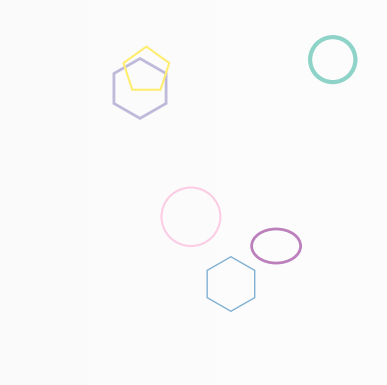[{"shape": "circle", "thickness": 3, "radius": 0.29, "center": [0.859, 0.845]}, {"shape": "hexagon", "thickness": 2, "radius": 0.39, "center": [0.361, 0.77]}, {"shape": "hexagon", "thickness": 1, "radius": 0.35, "center": [0.596, 0.262]}, {"shape": "circle", "thickness": 1.5, "radius": 0.38, "center": [0.493, 0.437]}, {"shape": "oval", "thickness": 2, "radius": 0.32, "center": [0.713, 0.361]}, {"shape": "pentagon", "thickness": 1.5, "radius": 0.31, "center": [0.378, 0.817]}]